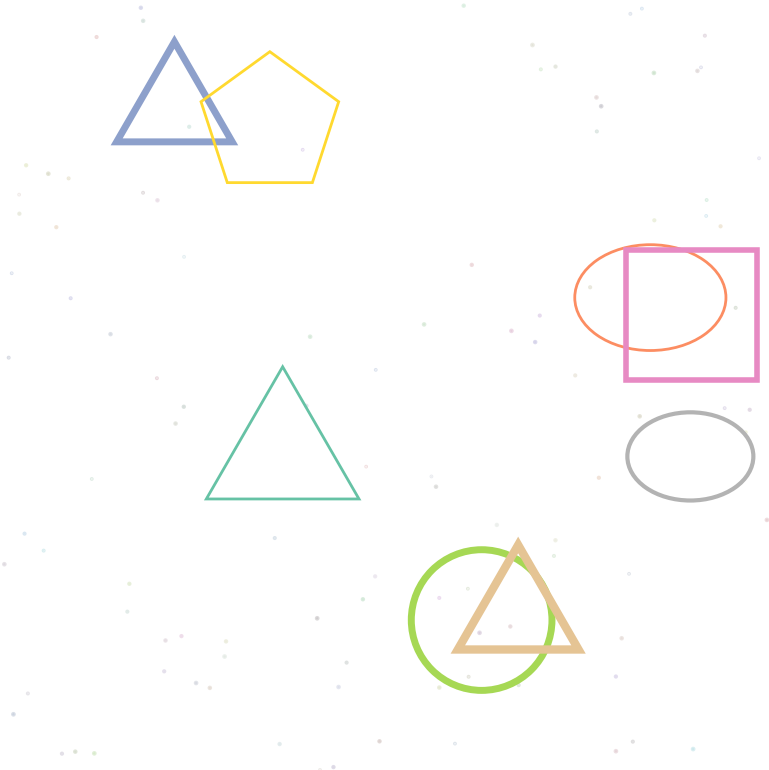[{"shape": "triangle", "thickness": 1, "radius": 0.57, "center": [0.367, 0.409]}, {"shape": "oval", "thickness": 1, "radius": 0.49, "center": [0.845, 0.614]}, {"shape": "triangle", "thickness": 2.5, "radius": 0.43, "center": [0.227, 0.859]}, {"shape": "square", "thickness": 2, "radius": 0.42, "center": [0.898, 0.59]}, {"shape": "circle", "thickness": 2.5, "radius": 0.46, "center": [0.625, 0.195]}, {"shape": "pentagon", "thickness": 1, "radius": 0.47, "center": [0.35, 0.839]}, {"shape": "triangle", "thickness": 3, "radius": 0.45, "center": [0.673, 0.202]}, {"shape": "oval", "thickness": 1.5, "radius": 0.41, "center": [0.897, 0.407]}]